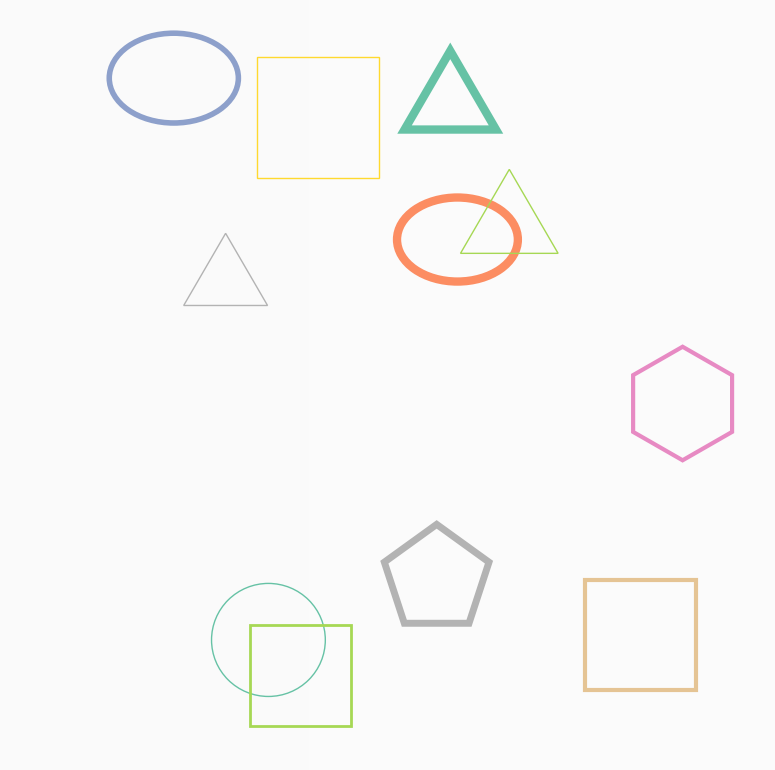[{"shape": "circle", "thickness": 0.5, "radius": 0.37, "center": [0.346, 0.169]}, {"shape": "triangle", "thickness": 3, "radius": 0.34, "center": [0.581, 0.866]}, {"shape": "oval", "thickness": 3, "radius": 0.39, "center": [0.59, 0.689]}, {"shape": "oval", "thickness": 2, "radius": 0.42, "center": [0.224, 0.899]}, {"shape": "hexagon", "thickness": 1.5, "radius": 0.37, "center": [0.881, 0.476]}, {"shape": "square", "thickness": 1, "radius": 0.33, "center": [0.388, 0.123]}, {"shape": "triangle", "thickness": 0.5, "radius": 0.36, "center": [0.657, 0.707]}, {"shape": "square", "thickness": 0.5, "radius": 0.39, "center": [0.41, 0.848]}, {"shape": "square", "thickness": 1.5, "radius": 0.36, "center": [0.826, 0.176]}, {"shape": "pentagon", "thickness": 2.5, "radius": 0.35, "center": [0.563, 0.248]}, {"shape": "triangle", "thickness": 0.5, "radius": 0.31, "center": [0.291, 0.635]}]